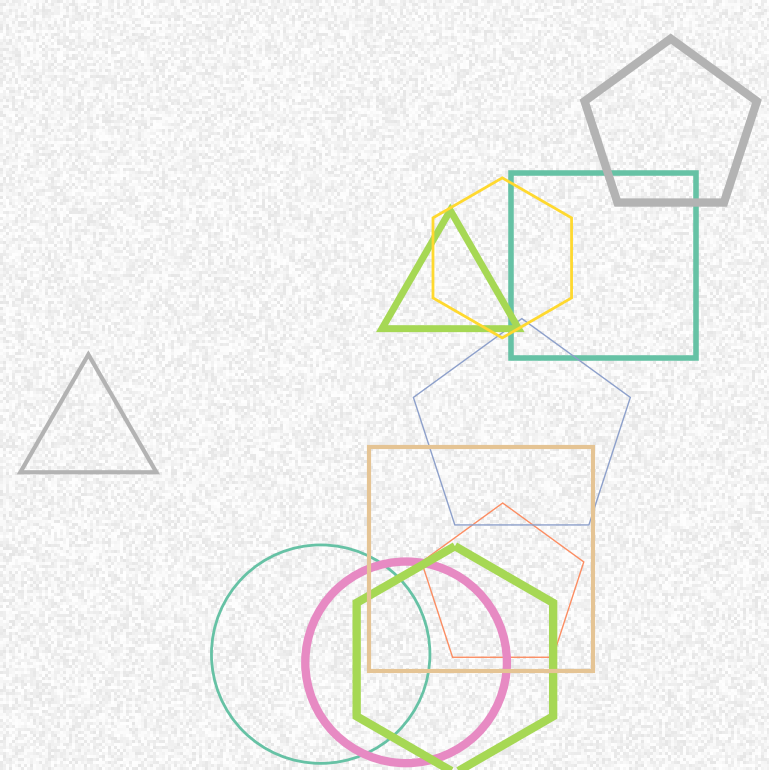[{"shape": "square", "thickness": 2, "radius": 0.6, "center": [0.784, 0.655]}, {"shape": "circle", "thickness": 1, "radius": 0.71, "center": [0.416, 0.15]}, {"shape": "pentagon", "thickness": 0.5, "radius": 0.55, "center": [0.653, 0.236]}, {"shape": "pentagon", "thickness": 0.5, "radius": 0.74, "center": [0.678, 0.438]}, {"shape": "circle", "thickness": 3, "radius": 0.65, "center": [0.527, 0.14]}, {"shape": "triangle", "thickness": 2.5, "radius": 0.51, "center": [0.585, 0.624]}, {"shape": "hexagon", "thickness": 3, "radius": 0.74, "center": [0.591, 0.143]}, {"shape": "hexagon", "thickness": 1, "radius": 0.52, "center": [0.652, 0.665]}, {"shape": "square", "thickness": 1.5, "radius": 0.73, "center": [0.625, 0.274]}, {"shape": "pentagon", "thickness": 3, "radius": 0.59, "center": [0.871, 0.832]}, {"shape": "triangle", "thickness": 1.5, "radius": 0.51, "center": [0.115, 0.438]}]